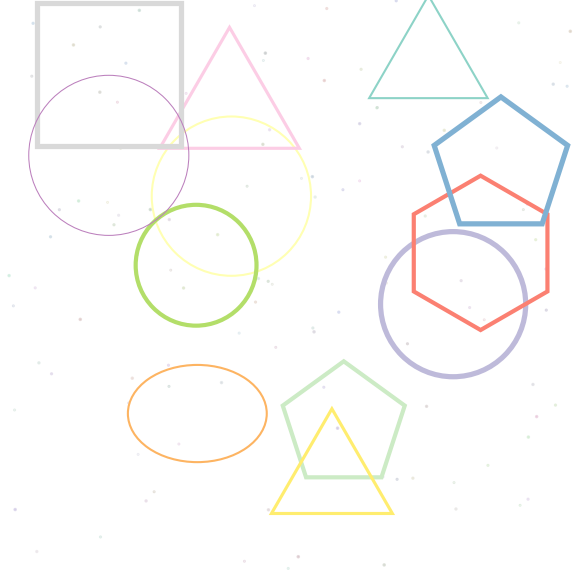[{"shape": "triangle", "thickness": 1, "radius": 0.59, "center": [0.742, 0.888]}, {"shape": "circle", "thickness": 1, "radius": 0.69, "center": [0.401, 0.659]}, {"shape": "circle", "thickness": 2.5, "radius": 0.63, "center": [0.785, 0.472]}, {"shape": "hexagon", "thickness": 2, "radius": 0.67, "center": [0.832, 0.561]}, {"shape": "pentagon", "thickness": 2.5, "radius": 0.61, "center": [0.867, 0.71]}, {"shape": "oval", "thickness": 1, "radius": 0.6, "center": [0.342, 0.283]}, {"shape": "circle", "thickness": 2, "radius": 0.52, "center": [0.34, 0.54]}, {"shape": "triangle", "thickness": 1.5, "radius": 0.7, "center": [0.397, 0.812]}, {"shape": "square", "thickness": 2.5, "radius": 0.62, "center": [0.189, 0.87]}, {"shape": "circle", "thickness": 0.5, "radius": 0.69, "center": [0.188, 0.73]}, {"shape": "pentagon", "thickness": 2, "radius": 0.56, "center": [0.595, 0.262]}, {"shape": "triangle", "thickness": 1.5, "radius": 0.6, "center": [0.575, 0.17]}]